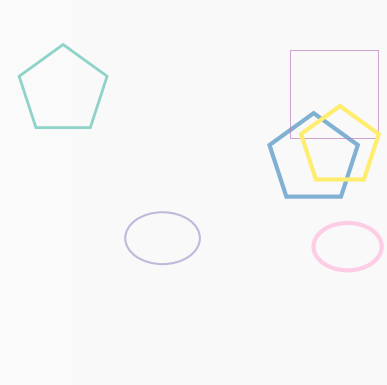[{"shape": "pentagon", "thickness": 2, "radius": 0.6, "center": [0.163, 0.765]}, {"shape": "oval", "thickness": 1.5, "radius": 0.48, "center": [0.42, 0.381]}, {"shape": "pentagon", "thickness": 3, "radius": 0.6, "center": [0.809, 0.586]}, {"shape": "oval", "thickness": 3, "radius": 0.44, "center": [0.897, 0.359]}, {"shape": "square", "thickness": 0.5, "radius": 0.57, "center": [0.862, 0.756]}, {"shape": "pentagon", "thickness": 3, "radius": 0.53, "center": [0.877, 0.619]}]